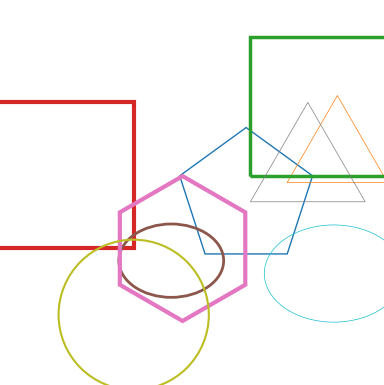[{"shape": "pentagon", "thickness": 1, "radius": 0.91, "center": [0.639, 0.487]}, {"shape": "triangle", "thickness": 0.5, "radius": 0.75, "center": [0.876, 0.601]}, {"shape": "square", "thickness": 2.5, "radius": 0.9, "center": [0.828, 0.723]}, {"shape": "square", "thickness": 3, "radius": 0.95, "center": [0.158, 0.546]}, {"shape": "oval", "thickness": 2, "radius": 0.68, "center": [0.445, 0.323]}, {"shape": "hexagon", "thickness": 3, "radius": 0.94, "center": [0.474, 0.354]}, {"shape": "triangle", "thickness": 0.5, "radius": 0.86, "center": [0.799, 0.562]}, {"shape": "circle", "thickness": 1.5, "radius": 0.98, "center": [0.347, 0.182]}, {"shape": "oval", "thickness": 0.5, "radius": 0.9, "center": [0.867, 0.289]}]